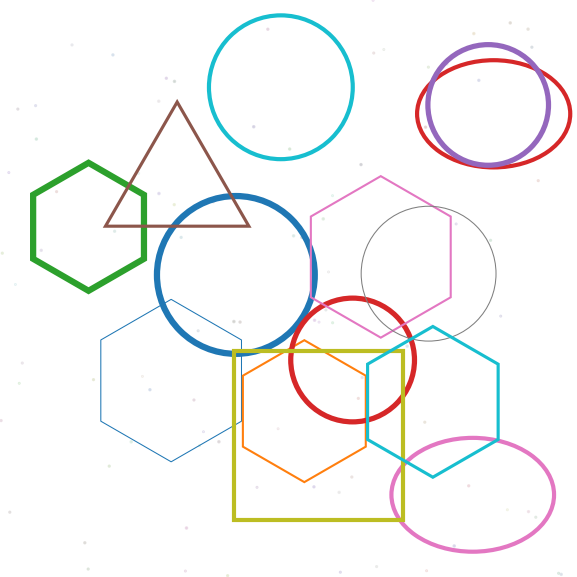[{"shape": "hexagon", "thickness": 0.5, "radius": 0.7, "center": [0.296, 0.34]}, {"shape": "circle", "thickness": 3, "radius": 0.68, "center": [0.408, 0.523]}, {"shape": "hexagon", "thickness": 1, "radius": 0.61, "center": [0.527, 0.287]}, {"shape": "hexagon", "thickness": 3, "radius": 0.55, "center": [0.153, 0.606]}, {"shape": "circle", "thickness": 2.5, "radius": 0.54, "center": [0.611, 0.376]}, {"shape": "oval", "thickness": 2, "radius": 0.66, "center": [0.855, 0.802]}, {"shape": "circle", "thickness": 2.5, "radius": 0.52, "center": [0.845, 0.817]}, {"shape": "triangle", "thickness": 1.5, "radius": 0.72, "center": [0.307, 0.679]}, {"shape": "oval", "thickness": 2, "radius": 0.7, "center": [0.819, 0.142]}, {"shape": "hexagon", "thickness": 1, "radius": 0.7, "center": [0.659, 0.554]}, {"shape": "circle", "thickness": 0.5, "radius": 0.58, "center": [0.742, 0.525]}, {"shape": "square", "thickness": 2, "radius": 0.73, "center": [0.551, 0.246]}, {"shape": "circle", "thickness": 2, "radius": 0.62, "center": [0.486, 0.848]}, {"shape": "hexagon", "thickness": 1.5, "radius": 0.65, "center": [0.75, 0.303]}]